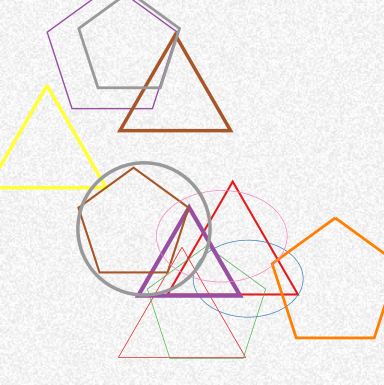[{"shape": "triangle", "thickness": 1.5, "radius": 0.98, "center": [0.604, 0.333]}, {"shape": "triangle", "thickness": 0.5, "radius": 0.95, "center": [0.473, 0.167]}, {"shape": "oval", "thickness": 0.5, "radius": 0.71, "center": [0.645, 0.276]}, {"shape": "pentagon", "thickness": 0.5, "radius": 0.81, "center": [0.536, 0.199]}, {"shape": "triangle", "thickness": 3, "radius": 0.76, "center": [0.491, 0.308]}, {"shape": "pentagon", "thickness": 1, "radius": 0.89, "center": [0.292, 0.862]}, {"shape": "pentagon", "thickness": 2, "radius": 0.86, "center": [0.871, 0.262]}, {"shape": "triangle", "thickness": 2.5, "radius": 0.89, "center": [0.122, 0.601]}, {"shape": "triangle", "thickness": 2.5, "radius": 0.83, "center": [0.455, 0.744]}, {"shape": "pentagon", "thickness": 1.5, "radius": 0.75, "center": [0.347, 0.414]}, {"shape": "oval", "thickness": 0.5, "radius": 0.85, "center": [0.576, 0.386]}, {"shape": "circle", "thickness": 2.5, "radius": 0.86, "center": [0.374, 0.405]}, {"shape": "pentagon", "thickness": 2, "radius": 0.69, "center": [0.335, 0.883]}]